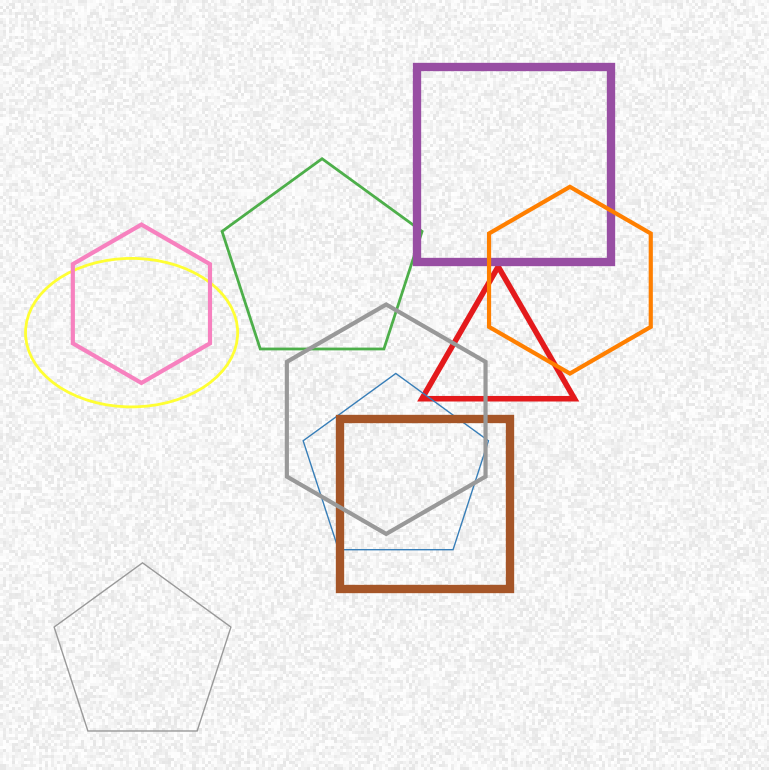[{"shape": "triangle", "thickness": 2, "radius": 0.57, "center": [0.647, 0.539]}, {"shape": "pentagon", "thickness": 0.5, "radius": 0.63, "center": [0.514, 0.388]}, {"shape": "pentagon", "thickness": 1, "radius": 0.68, "center": [0.418, 0.657]}, {"shape": "square", "thickness": 3, "radius": 0.63, "center": [0.668, 0.786]}, {"shape": "hexagon", "thickness": 1.5, "radius": 0.61, "center": [0.74, 0.636]}, {"shape": "oval", "thickness": 1, "radius": 0.69, "center": [0.171, 0.568]}, {"shape": "square", "thickness": 3, "radius": 0.55, "center": [0.552, 0.346]}, {"shape": "hexagon", "thickness": 1.5, "radius": 0.51, "center": [0.184, 0.606]}, {"shape": "pentagon", "thickness": 0.5, "radius": 0.6, "center": [0.185, 0.148]}, {"shape": "hexagon", "thickness": 1.5, "radius": 0.74, "center": [0.502, 0.456]}]